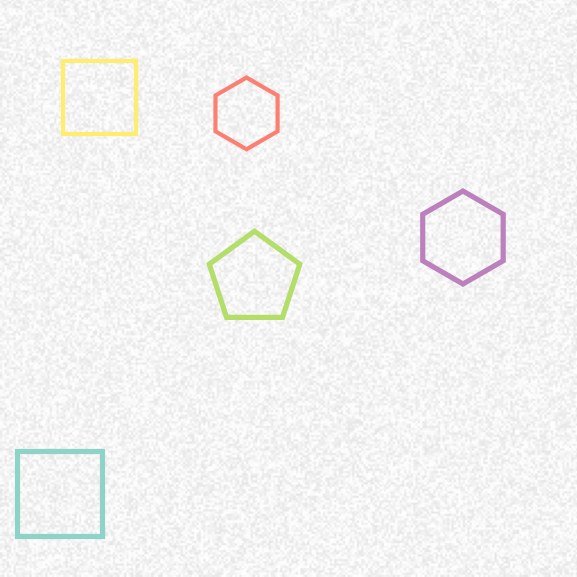[{"shape": "square", "thickness": 2.5, "radius": 0.37, "center": [0.103, 0.145]}, {"shape": "hexagon", "thickness": 2, "radius": 0.31, "center": [0.427, 0.803]}, {"shape": "pentagon", "thickness": 2.5, "radius": 0.41, "center": [0.441, 0.516]}, {"shape": "hexagon", "thickness": 2.5, "radius": 0.4, "center": [0.802, 0.588]}, {"shape": "square", "thickness": 2, "radius": 0.32, "center": [0.173, 0.83]}]